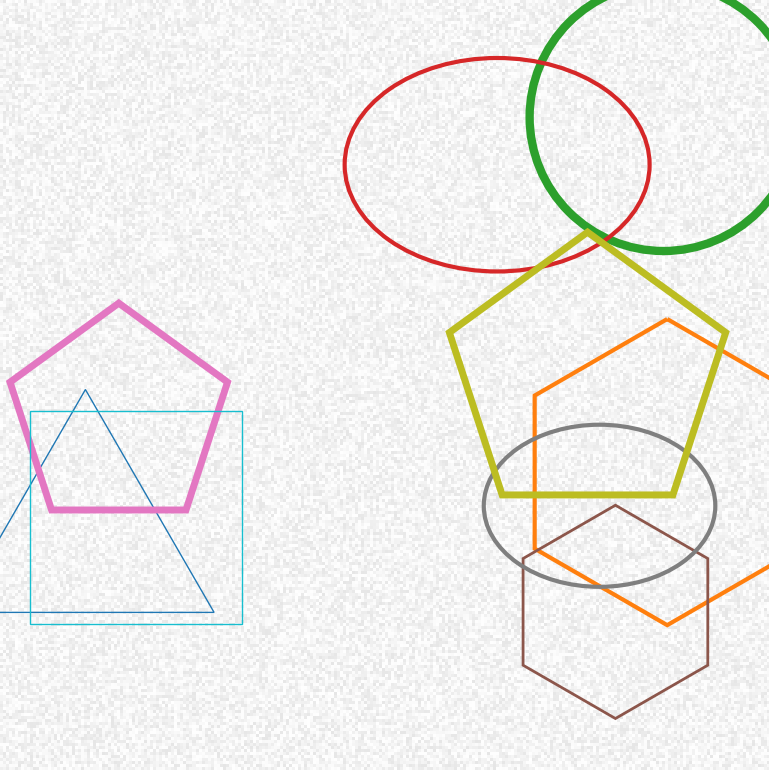[{"shape": "triangle", "thickness": 0.5, "radius": 0.96, "center": [0.111, 0.301]}, {"shape": "hexagon", "thickness": 1.5, "radius": 0.99, "center": [0.867, 0.387]}, {"shape": "circle", "thickness": 3, "radius": 0.87, "center": [0.862, 0.848]}, {"shape": "oval", "thickness": 1.5, "radius": 0.99, "center": [0.646, 0.786]}, {"shape": "hexagon", "thickness": 1, "radius": 0.69, "center": [0.799, 0.205]}, {"shape": "pentagon", "thickness": 2.5, "radius": 0.74, "center": [0.154, 0.458]}, {"shape": "oval", "thickness": 1.5, "radius": 0.75, "center": [0.779, 0.343]}, {"shape": "pentagon", "thickness": 2.5, "radius": 0.94, "center": [0.763, 0.51]}, {"shape": "square", "thickness": 0.5, "radius": 0.69, "center": [0.177, 0.328]}]